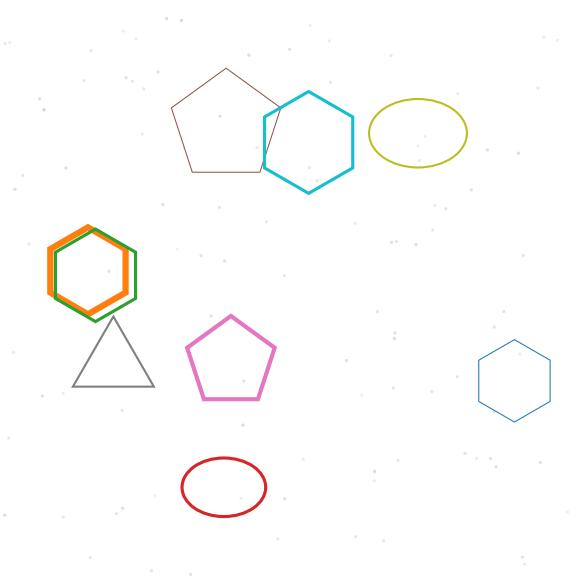[{"shape": "hexagon", "thickness": 0.5, "radius": 0.36, "center": [0.891, 0.34]}, {"shape": "hexagon", "thickness": 3, "radius": 0.38, "center": [0.152, 0.53]}, {"shape": "hexagon", "thickness": 1.5, "radius": 0.4, "center": [0.165, 0.522]}, {"shape": "oval", "thickness": 1.5, "radius": 0.36, "center": [0.388, 0.155]}, {"shape": "pentagon", "thickness": 0.5, "radius": 0.5, "center": [0.392, 0.781]}, {"shape": "pentagon", "thickness": 2, "radius": 0.4, "center": [0.4, 0.372]}, {"shape": "triangle", "thickness": 1, "radius": 0.4, "center": [0.196, 0.37]}, {"shape": "oval", "thickness": 1, "radius": 0.42, "center": [0.724, 0.768]}, {"shape": "hexagon", "thickness": 1.5, "radius": 0.44, "center": [0.534, 0.752]}]